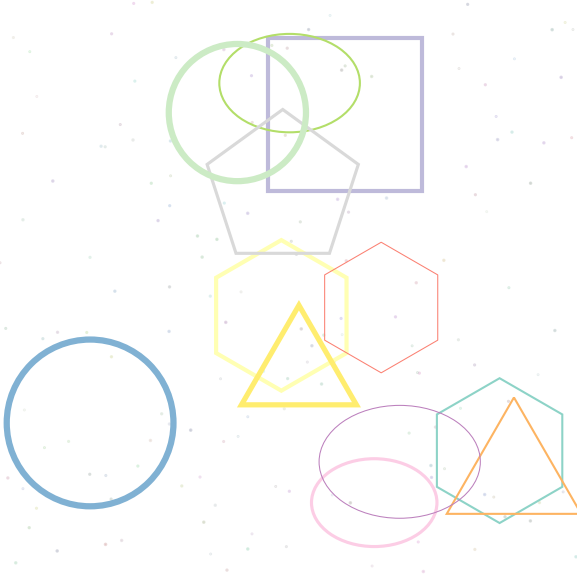[{"shape": "hexagon", "thickness": 1, "radius": 0.63, "center": [0.865, 0.219]}, {"shape": "hexagon", "thickness": 2, "radius": 0.65, "center": [0.487, 0.453]}, {"shape": "square", "thickness": 2, "radius": 0.66, "center": [0.597, 0.801]}, {"shape": "hexagon", "thickness": 0.5, "radius": 0.57, "center": [0.66, 0.467]}, {"shape": "circle", "thickness": 3, "radius": 0.72, "center": [0.156, 0.267]}, {"shape": "triangle", "thickness": 1, "radius": 0.67, "center": [0.89, 0.177]}, {"shape": "oval", "thickness": 1, "radius": 0.61, "center": [0.501, 0.855]}, {"shape": "oval", "thickness": 1.5, "radius": 0.54, "center": [0.648, 0.129]}, {"shape": "pentagon", "thickness": 1.5, "radius": 0.69, "center": [0.49, 0.672]}, {"shape": "oval", "thickness": 0.5, "radius": 0.7, "center": [0.692, 0.199]}, {"shape": "circle", "thickness": 3, "radius": 0.59, "center": [0.411, 0.804]}, {"shape": "triangle", "thickness": 2.5, "radius": 0.57, "center": [0.518, 0.356]}]